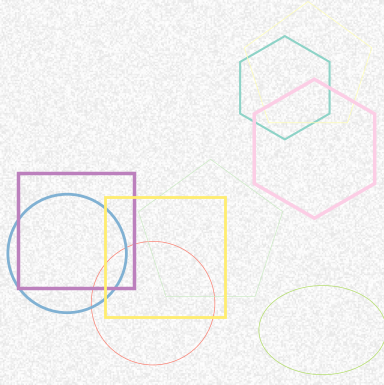[{"shape": "hexagon", "thickness": 1.5, "radius": 0.67, "center": [0.74, 0.772]}, {"shape": "pentagon", "thickness": 0.5, "radius": 0.87, "center": [0.8, 0.822]}, {"shape": "circle", "thickness": 0.5, "radius": 0.8, "center": [0.398, 0.213]}, {"shape": "circle", "thickness": 2, "radius": 0.77, "center": [0.174, 0.342]}, {"shape": "oval", "thickness": 0.5, "radius": 0.83, "center": [0.838, 0.143]}, {"shape": "hexagon", "thickness": 2.5, "radius": 0.9, "center": [0.817, 0.614]}, {"shape": "square", "thickness": 2.5, "radius": 0.75, "center": [0.198, 0.401]}, {"shape": "pentagon", "thickness": 0.5, "radius": 0.98, "center": [0.547, 0.389]}, {"shape": "square", "thickness": 2, "radius": 0.77, "center": [0.429, 0.333]}]